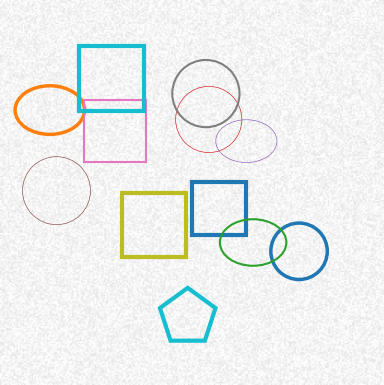[{"shape": "circle", "thickness": 2.5, "radius": 0.37, "center": [0.777, 0.347]}, {"shape": "square", "thickness": 3, "radius": 0.35, "center": [0.569, 0.459]}, {"shape": "oval", "thickness": 2.5, "radius": 0.45, "center": [0.129, 0.714]}, {"shape": "oval", "thickness": 1.5, "radius": 0.43, "center": [0.657, 0.37]}, {"shape": "circle", "thickness": 0.5, "radius": 0.43, "center": [0.542, 0.69]}, {"shape": "oval", "thickness": 0.5, "radius": 0.4, "center": [0.64, 0.633]}, {"shape": "circle", "thickness": 0.5, "radius": 0.44, "center": [0.147, 0.505]}, {"shape": "square", "thickness": 1.5, "radius": 0.4, "center": [0.298, 0.66]}, {"shape": "circle", "thickness": 1.5, "radius": 0.44, "center": [0.535, 0.757]}, {"shape": "square", "thickness": 3, "radius": 0.42, "center": [0.399, 0.416]}, {"shape": "square", "thickness": 3, "radius": 0.42, "center": [0.289, 0.795]}, {"shape": "pentagon", "thickness": 3, "radius": 0.38, "center": [0.488, 0.176]}]